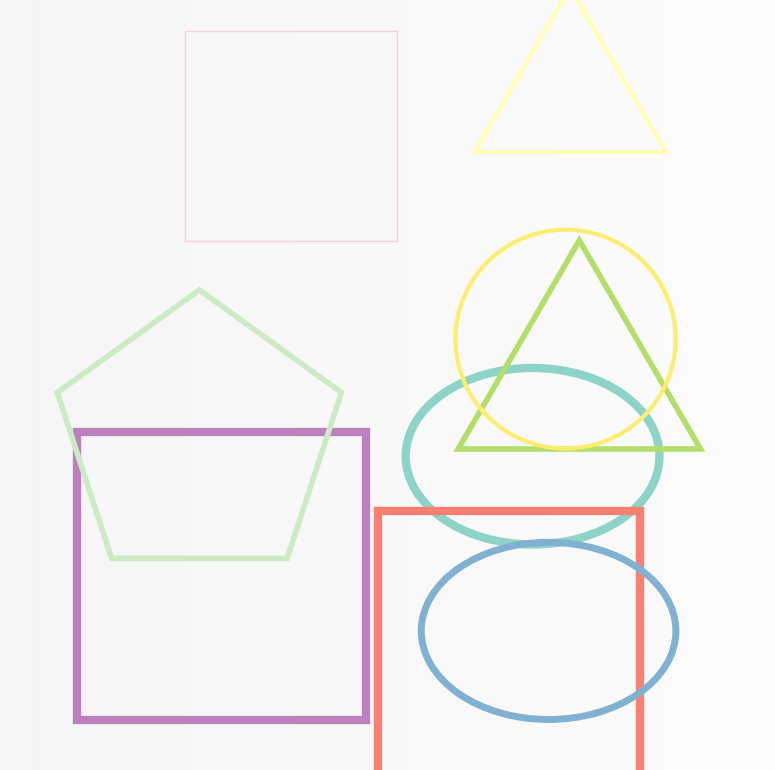[{"shape": "oval", "thickness": 3, "radius": 0.82, "center": [0.687, 0.407]}, {"shape": "triangle", "thickness": 1.5, "radius": 0.71, "center": [0.736, 0.874]}, {"shape": "square", "thickness": 3, "radius": 0.85, "center": [0.657, 0.168]}, {"shape": "oval", "thickness": 2.5, "radius": 0.82, "center": [0.708, 0.181]}, {"shape": "triangle", "thickness": 2, "radius": 0.9, "center": [0.748, 0.507]}, {"shape": "square", "thickness": 0.5, "radius": 0.68, "center": [0.376, 0.823]}, {"shape": "square", "thickness": 3, "radius": 0.93, "center": [0.286, 0.252]}, {"shape": "pentagon", "thickness": 2, "radius": 0.96, "center": [0.257, 0.431]}, {"shape": "circle", "thickness": 1.5, "radius": 0.71, "center": [0.73, 0.56]}]